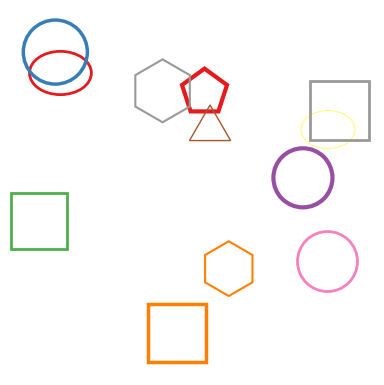[{"shape": "pentagon", "thickness": 3, "radius": 0.31, "center": [0.531, 0.76]}, {"shape": "oval", "thickness": 2, "radius": 0.4, "center": [0.157, 0.81]}, {"shape": "circle", "thickness": 2.5, "radius": 0.42, "center": [0.144, 0.865]}, {"shape": "square", "thickness": 2, "radius": 0.36, "center": [0.102, 0.425]}, {"shape": "circle", "thickness": 3, "radius": 0.38, "center": [0.787, 0.538]}, {"shape": "square", "thickness": 2.5, "radius": 0.38, "center": [0.459, 0.134]}, {"shape": "hexagon", "thickness": 1.5, "radius": 0.36, "center": [0.594, 0.302]}, {"shape": "oval", "thickness": 0.5, "radius": 0.35, "center": [0.852, 0.664]}, {"shape": "triangle", "thickness": 1, "radius": 0.31, "center": [0.546, 0.666]}, {"shape": "circle", "thickness": 2, "radius": 0.39, "center": [0.851, 0.321]}, {"shape": "hexagon", "thickness": 1.5, "radius": 0.41, "center": [0.422, 0.764]}, {"shape": "square", "thickness": 2, "radius": 0.39, "center": [0.882, 0.713]}]